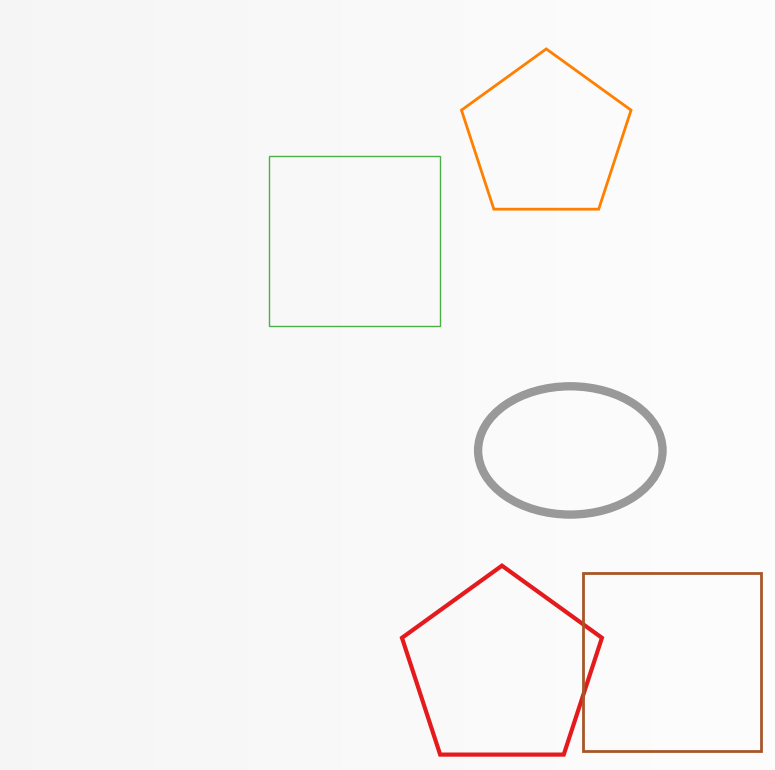[{"shape": "pentagon", "thickness": 1.5, "radius": 0.68, "center": [0.648, 0.13]}, {"shape": "square", "thickness": 0.5, "radius": 0.55, "center": [0.457, 0.687]}, {"shape": "pentagon", "thickness": 1, "radius": 0.58, "center": [0.705, 0.821]}, {"shape": "square", "thickness": 1, "radius": 0.58, "center": [0.867, 0.14]}, {"shape": "oval", "thickness": 3, "radius": 0.6, "center": [0.736, 0.415]}]